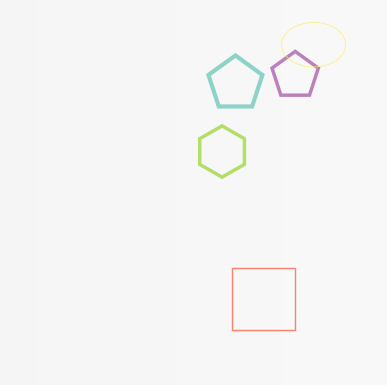[{"shape": "pentagon", "thickness": 3, "radius": 0.37, "center": [0.608, 0.783]}, {"shape": "square", "thickness": 1, "radius": 0.4, "center": [0.679, 0.224]}, {"shape": "hexagon", "thickness": 2.5, "radius": 0.33, "center": [0.573, 0.606]}, {"shape": "pentagon", "thickness": 2.5, "radius": 0.31, "center": [0.762, 0.804]}, {"shape": "oval", "thickness": 0.5, "radius": 0.41, "center": [0.809, 0.884]}]